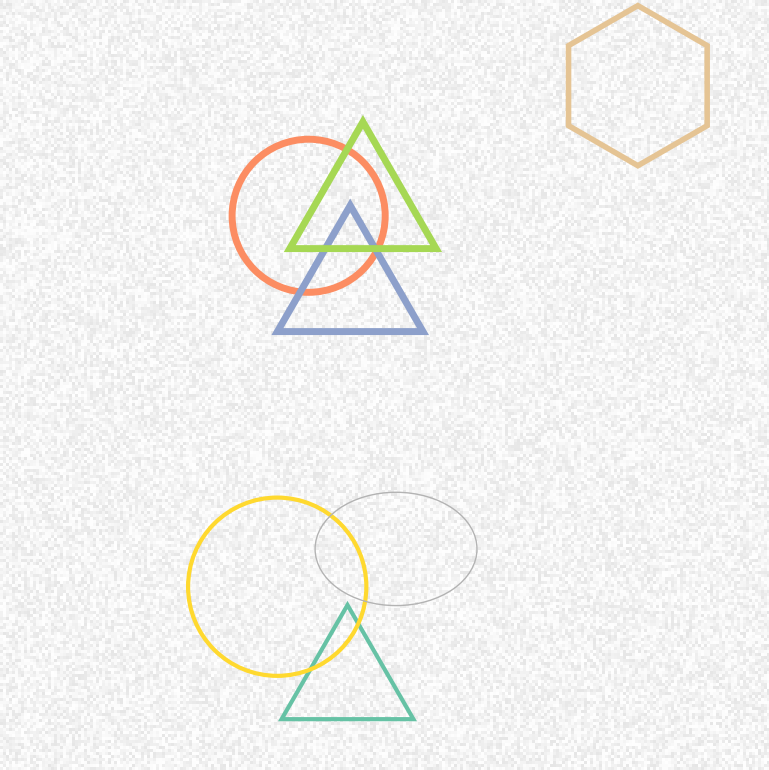[{"shape": "triangle", "thickness": 1.5, "radius": 0.49, "center": [0.451, 0.115]}, {"shape": "circle", "thickness": 2.5, "radius": 0.5, "center": [0.401, 0.72]}, {"shape": "triangle", "thickness": 2.5, "radius": 0.55, "center": [0.455, 0.624]}, {"shape": "triangle", "thickness": 2.5, "radius": 0.55, "center": [0.471, 0.732]}, {"shape": "circle", "thickness": 1.5, "radius": 0.58, "center": [0.36, 0.238]}, {"shape": "hexagon", "thickness": 2, "radius": 0.52, "center": [0.828, 0.889]}, {"shape": "oval", "thickness": 0.5, "radius": 0.53, "center": [0.514, 0.287]}]